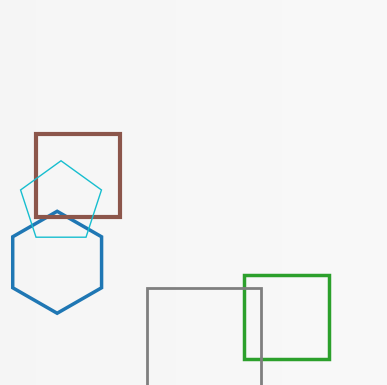[{"shape": "hexagon", "thickness": 2.5, "radius": 0.66, "center": [0.147, 0.319]}, {"shape": "square", "thickness": 2.5, "radius": 0.55, "center": [0.74, 0.176]}, {"shape": "square", "thickness": 3, "radius": 0.54, "center": [0.201, 0.544]}, {"shape": "square", "thickness": 2, "radius": 0.74, "center": [0.526, 0.105]}, {"shape": "pentagon", "thickness": 1, "radius": 0.55, "center": [0.157, 0.473]}]